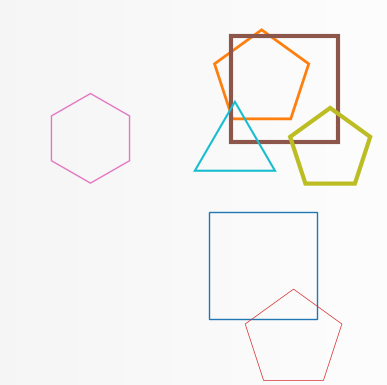[{"shape": "square", "thickness": 1, "radius": 0.69, "center": [0.678, 0.311]}, {"shape": "pentagon", "thickness": 2, "radius": 0.64, "center": [0.675, 0.795]}, {"shape": "pentagon", "thickness": 0.5, "radius": 0.66, "center": [0.757, 0.118]}, {"shape": "square", "thickness": 3, "radius": 0.69, "center": [0.734, 0.769]}, {"shape": "hexagon", "thickness": 1, "radius": 0.58, "center": [0.234, 0.641]}, {"shape": "pentagon", "thickness": 3, "radius": 0.54, "center": [0.852, 0.611]}, {"shape": "triangle", "thickness": 1.5, "radius": 0.6, "center": [0.606, 0.616]}]